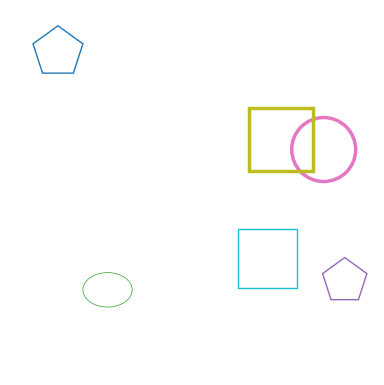[{"shape": "pentagon", "thickness": 1, "radius": 0.34, "center": [0.151, 0.865]}, {"shape": "oval", "thickness": 0.5, "radius": 0.32, "center": [0.279, 0.247]}, {"shape": "pentagon", "thickness": 1, "radius": 0.3, "center": [0.895, 0.271]}, {"shape": "circle", "thickness": 2.5, "radius": 0.42, "center": [0.841, 0.612]}, {"shape": "square", "thickness": 2.5, "radius": 0.41, "center": [0.73, 0.638]}, {"shape": "square", "thickness": 1, "radius": 0.39, "center": [0.695, 0.329]}]